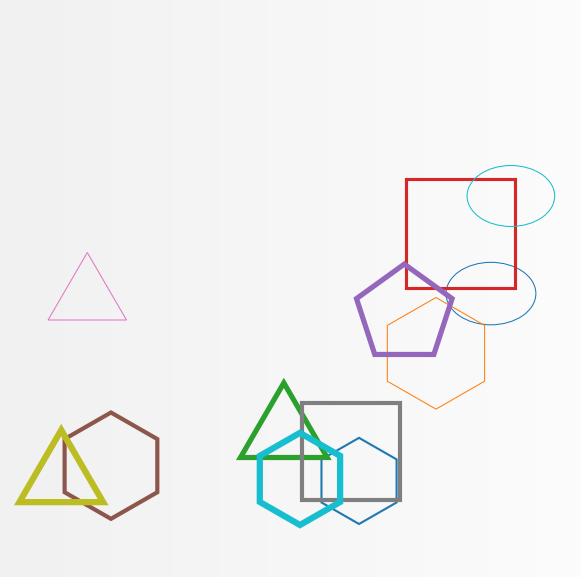[{"shape": "hexagon", "thickness": 1, "radius": 0.37, "center": [0.618, 0.166]}, {"shape": "oval", "thickness": 0.5, "radius": 0.39, "center": [0.845, 0.491]}, {"shape": "hexagon", "thickness": 0.5, "radius": 0.48, "center": [0.75, 0.387]}, {"shape": "triangle", "thickness": 2.5, "radius": 0.43, "center": [0.488, 0.25]}, {"shape": "square", "thickness": 1.5, "radius": 0.47, "center": [0.793, 0.595]}, {"shape": "pentagon", "thickness": 2.5, "radius": 0.43, "center": [0.696, 0.455]}, {"shape": "hexagon", "thickness": 2, "radius": 0.46, "center": [0.191, 0.193]}, {"shape": "triangle", "thickness": 0.5, "radius": 0.39, "center": [0.15, 0.484]}, {"shape": "square", "thickness": 2, "radius": 0.42, "center": [0.604, 0.217]}, {"shape": "triangle", "thickness": 3, "radius": 0.42, "center": [0.105, 0.171]}, {"shape": "oval", "thickness": 0.5, "radius": 0.38, "center": [0.879, 0.66]}, {"shape": "hexagon", "thickness": 3, "radius": 0.4, "center": [0.516, 0.17]}]